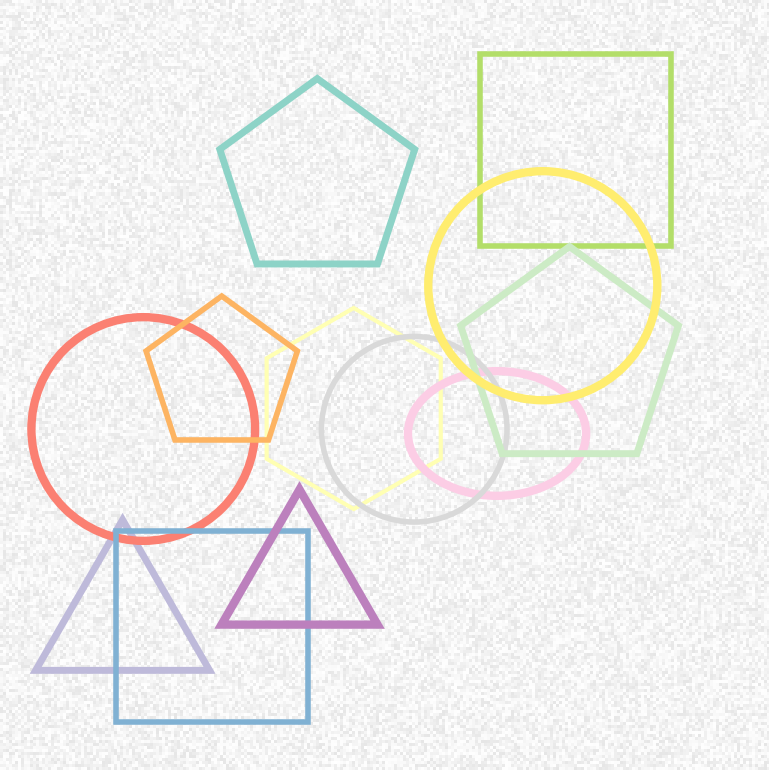[{"shape": "pentagon", "thickness": 2.5, "radius": 0.67, "center": [0.412, 0.765]}, {"shape": "hexagon", "thickness": 1.5, "radius": 0.65, "center": [0.459, 0.469]}, {"shape": "triangle", "thickness": 2.5, "radius": 0.65, "center": [0.159, 0.195]}, {"shape": "circle", "thickness": 3, "radius": 0.73, "center": [0.186, 0.443]}, {"shape": "square", "thickness": 2, "radius": 0.62, "center": [0.275, 0.187]}, {"shape": "pentagon", "thickness": 2, "radius": 0.52, "center": [0.288, 0.512]}, {"shape": "square", "thickness": 2, "radius": 0.62, "center": [0.747, 0.805]}, {"shape": "oval", "thickness": 3, "radius": 0.58, "center": [0.646, 0.437]}, {"shape": "circle", "thickness": 2, "radius": 0.6, "center": [0.538, 0.443]}, {"shape": "triangle", "thickness": 3, "radius": 0.58, "center": [0.389, 0.247]}, {"shape": "pentagon", "thickness": 2.5, "radius": 0.74, "center": [0.74, 0.531]}, {"shape": "circle", "thickness": 3, "radius": 0.74, "center": [0.705, 0.629]}]